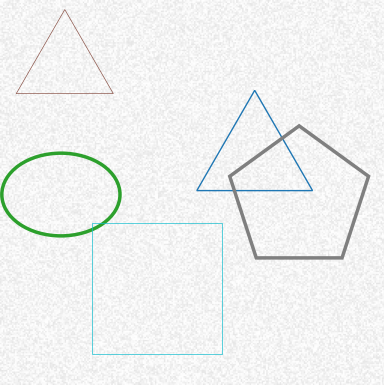[{"shape": "triangle", "thickness": 1, "radius": 0.87, "center": [0.662, 0.592]}, {"shape": "oval", "thickness": 2.5, "radius": 0.77, "center": [0.158, 0.495]}, {"shape": "triangle", "thickness": 0.5, "radius": 0.73, "center": [0.168, 0.83]}, {"shape": "pentagon", "thickness": 2.5, "radius": 0.95, "center": [0.777, 0.483]}, {"shape": "square", "thickness": 0.5, "radius": 0.85, "center": [0.408, 0.25]}]